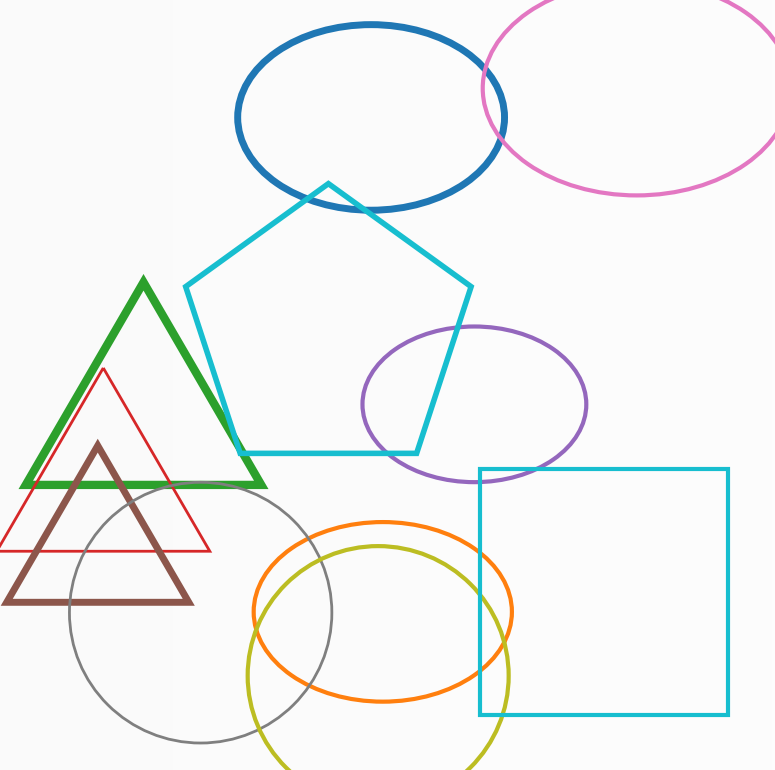[{"shape": "oval", "thickness": 2.5, "radius": 0.86, "center": [0.479, 0.847]}, {"shape": "oval", "thickness": 1.5, "radius": 0.83, "center": [0.494, 0.205]}, {"shape": "triangle", "thickness": 3, "radius": 0.88, "center": [0.185, 0.458]}, {"shape": "triangle", "thickness": 1, "radius": 0.79, "center": [0.133, 0.363]}, {"shape": "oval", "thickness": 1.5, "radius": 0.72, "center": [0.612, 0.475]}, {"shape": "triangle", "thickness": 2.5, "radius": 0.68, "center": [0.126, 0.286]}, {"shape": "oval", "thickness": 1.5, "radius": 0.99, "center": [0.822, 0.885]}, {"shape": "circle", "thickness": 1, "radius": 0.85, "center": [0.259, 0.204]}, {"shape": "circle", "thickness": 1.5, "radius": 0.84, "center": [0.488, 0.122]}, {"shape": "square", "thickness": 1.5, "radius": 0.8, "center": [0.78, 0.232]}, {"shape": "pentagon", "thickness": 2, "radius": 0.97, "center": [0.424, 0.568]}]